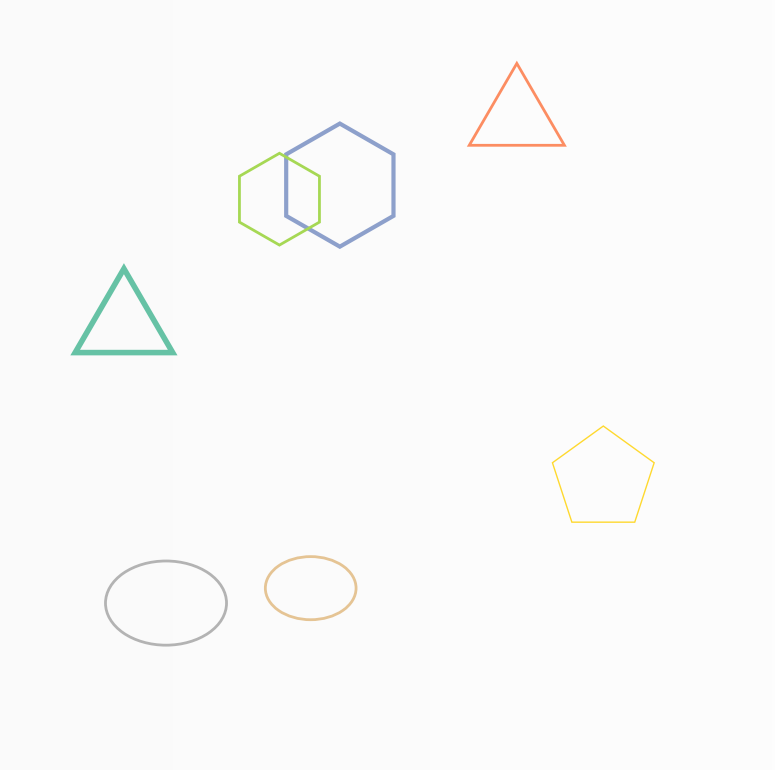[{"shape": "triangle", "thickness": 2, "radius": 0.36, "center": [0.16, 0.578]}, {"shape": "triangle", "thickness": 1, "radius": 0.35, "center": [0.667, 0.847]}, {"shape": "hexagon", "thickness": 1.5, "radius": 0.4, "center": [0.439, 0.76]}, {"shape": "hexagon", "thickness": 1, "radius": 0.3, "center": [0.361, 0.741]}, {"shape": "pentagon", "thickness": 0.5, "radius": 0.35, "center": [0.778, 0.378]}, {"shape": "oval", "thickness": 1, "radius": 0.29, "center": [0.401, 0.236]}, {"shape": "oval", "thickness": 1, "radius": 0.39, "center": [0.214, 0.217]}]